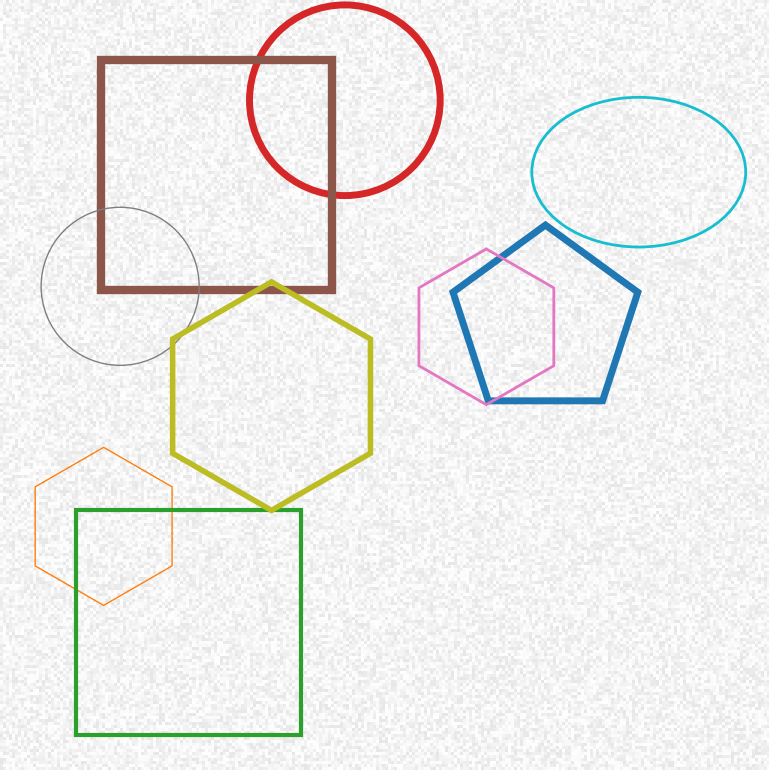[{"shape": "pentagon", "thickness": 2.5, "radius": 0.63, "center": [0.708, 0.582]}, {"shape": "hexagon", "thickness": 0.5, "radius": 0.51, "center": [0.135, 0.316]}, {"shape": "square", "thickness": 1.5, "radius": 0.73, "center": [0.244, 0.192]}, {"shape": "circle", "thickness": 2.5, "radius": 0.62, "center": [0.448, 0.87]}, {"shape": "square", "thickness": 3, "radius": 0.75, "center": [0.281, 0.772]}, {"shape": "hexagon", "thickness": 1, "radius": 0.51, "center": [0.632, 0.576]}, {"shape": "circle", "thickness": 0.5, "radius": 0.51, "center": [0.156, 0.628]}, {"shape": "hexagon", "thickness": 2, "radius": 0.74, "center": [0.353, 0.486]}, {"shape": "oval", "thickness": 1, "radius": 0.69, "center": [0.83, 0.776]}]